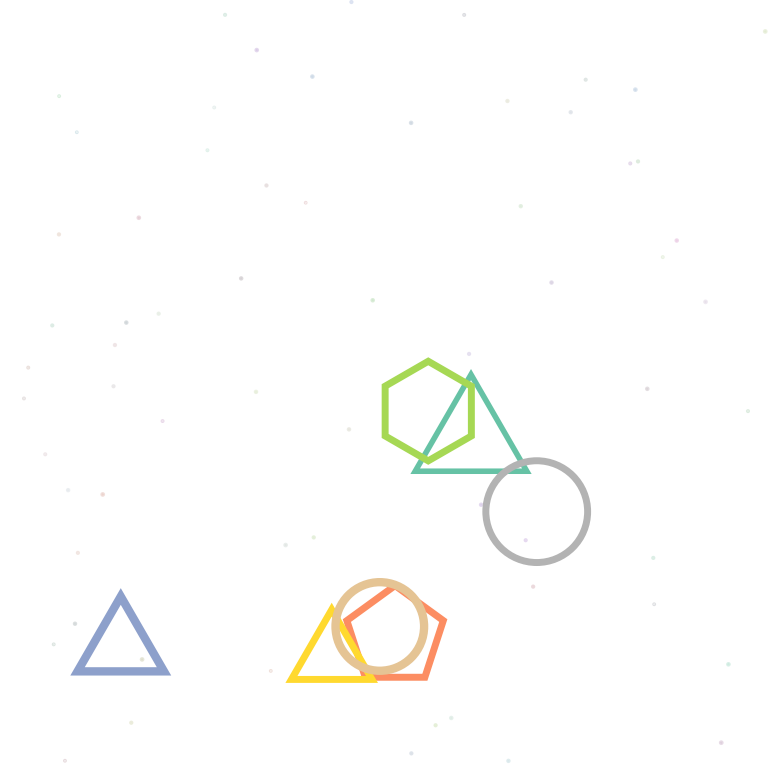[{"shape": "triangle", "thickness": 2, "radius": 0.42, "center": [0.612, 0.43]}, {"shape": "pentagon", "thickness": 2.5, "radius": 0.33, "center": [0.513, 0.174]}, {"shape": "triangle", "thickness": 3, "radius": 0.32, "center": [0.157, 0.161]}, {"shape": "hexagon", "thickness": 2.5, "radius": 0.32, "center": [0.556, 0.466]}, {"shape": "triangle", "thickness": 2.5, "radius": 0.3, "center": [0.431, 0.148]}, {"shape": "circle", "thickness": 3, "radius": 0.29, "center": [0.493, 0.186]}, {"shape": "circle", "thickness": 2.5, "radius": 0.33, "center": [0.697, 0.336]}]